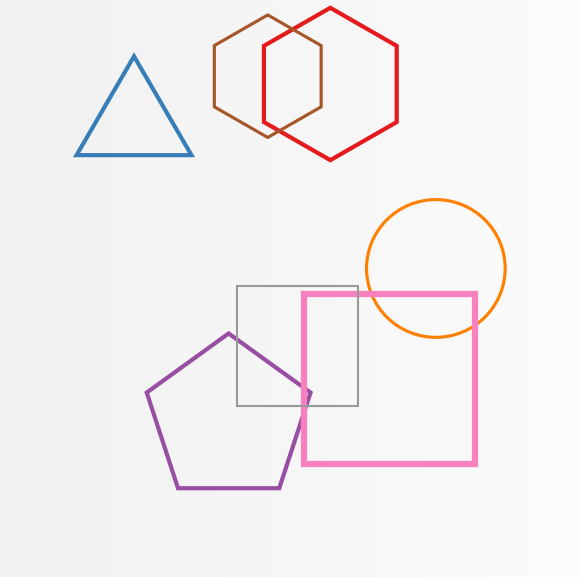[{"shape": "hexagon", "thickness": 2, "radius": 0.66, "center": [0.568, 0.854]}, {"shape": "triangle", "thickness": 2, "radius": 0.57, "center": [0.231, 0.788]}, {"shape": "pentagon", "thickness": 2, "radius": 0.74, "center": [0.393, 0.274]}, {"shape": "circle", "thickness": 1.5, "radius": 0.6, "center": [0.75, 0.534]}, {"shape": "hexagon", "thickness": 1.5, "radius": 0.53, "center": [0.461, 0.867]}, {"shape": "square", "thickness": 3, "radius": 0.74, "center": [0.67, 0.343]}, {"shape": "square", "thickness": 1, "radius": 0.52, "center": [0.511, 0.401]}]